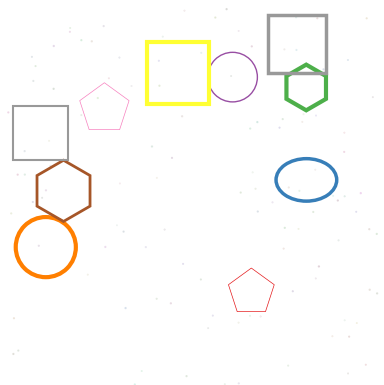[{"shape": "pentagon", "thickness": 0.5, "radius": 0.31, "center": [0.653, 0.241]}, {"shape": "oval", "thickness": 2.5, "radius": 0.39, "center": [0.796, 0.533]}, {"shape": "hexagon", "thickness": 3, "radius": 0.3, "center": [0.795, 0.773]}, {"shape": "circle", "thickness": 1, "radius": 0.32, "center": [0.604, 0.8]}, {"shape": "circle", "thickness": 3, "radius": 0.39, "center": [0.119, 0.358]}, {"shape": "square", "thickness": 3, "radius": 0.4, "center": [0.463, 0.811]}, {"shape": "hexagon", "thickness": 2, "radius": 0.4, "center": [0.165, 0.504]}, {"shape": "pentagon", "thickness": 0.5, "radius": 0.34, "center": [0.271, 0.718]}, {"shape": "square", "thickness": 1.5, "radius": 0.36, "center": [0.106, 0.654]}, {"shape": "square", "thickness": 2.5, "radius": 0.38, "center": [0.772, 0.885]}]